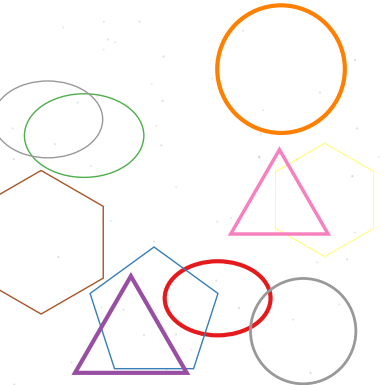[{"shape": "oval", "thickness": 3, "radius": 0.69, "center": [0.565, 0.225]}, {"shape": "pentagon", "thickness": 1, "radius": 0.87, "center": [0.4, 0.184]}, {"shape": "oval", "thickness": 1, "radius": 0.78, "center": [0.219, 0.648]}, {"shape": "triangle", "thickness": 3, "radius": 0.84, "center": [0.34, 0.115]}, {"shape": "circle", "thickness": 3, "radius": 0.83, "center": [0.73, 0.82]}, {"shape": "hexagon", "thickness": 0.5, "radius": 0.74, "center": [0.843, 0.481]}, {"shape": "hexagon", "thickness": 1, "radius": 0.93, "center": [0.107, 0.371]}, {"shape": "triangle", "thickness": 2.5, "radius": 0.73, "center": [0.726, 0.465]}, {"shape": "circle", "thickness": 2, "radius": 0.68, "center": [0.787, 0.14]}, {"shape": "oval", "thickness": 1, "radius": 0.71, "center": [0.124, 0.69]}]